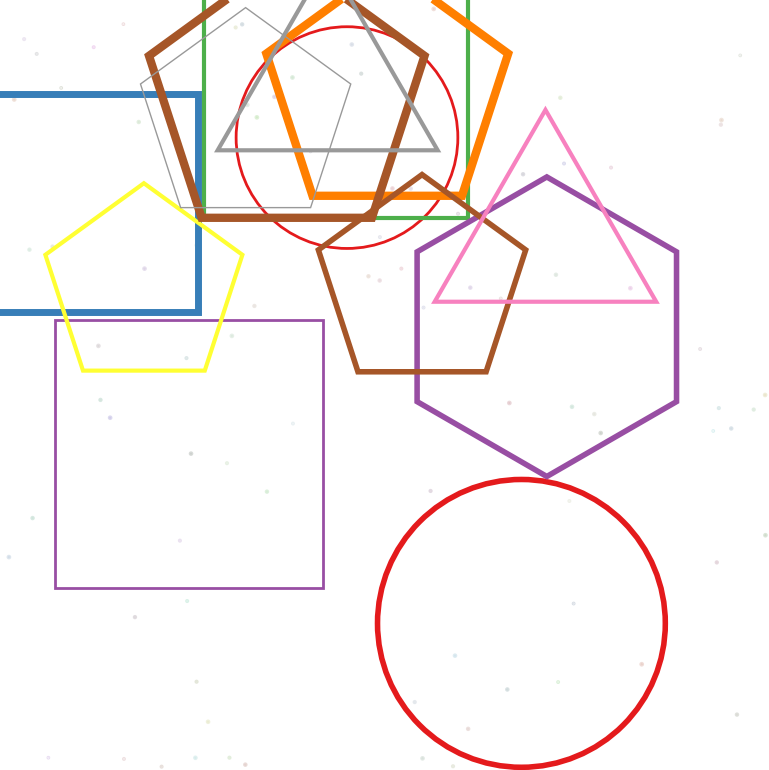[{"shape": "circle", "thickness": 1, "radius": 0.72, "center": [0.451, 0.821]}, {"shape": "circle", "thickness": 2, "radius": 0.93, "center": [0.677, 0.19]}, {"shape": "square", "thickness": 2.5, "radius": 0.71, "center": [0.116, 0.736]}, {"shape": "square", "thickness": 1.5, "radius": 0.86, "center": [0.436, 0.889]}, {"shape": "hexagon", "thickness": 2, "radius": 0.97, "center": [0.71, 0.576]}, {"shape": "square", "thickness": 1, "radius": 0.87, "center": [0.245, 0.41]}, {"shape": "pentagon", "thickness": 3, "radius": 0.83, "center": [0.503, 0.879]}, {"shape": "pentagon", "thickness": 1.5, "radius": 0.67, "center": [0.187, 0.628]}, {"shape": "pentagon", "thickness": 2, "radius": 0.71, "center": [0.548, 0.632]}, {"shape": "pentagon", "thickness": 3, "radius": 0.94, "center": [0.372, 0.869]}, {"shape": "triangle", "thickness": 1.5, "radius": 0.83, "center": [0.708, 0.691]}, {"shape": "triangle", "thickness": 1.5, "radius": 0.82, "center": [0.426, 0.887]}, {"shape": "pentagon", "thickness": 0.5, "radius": 0.72, "center": [0.319, 0.847]}]